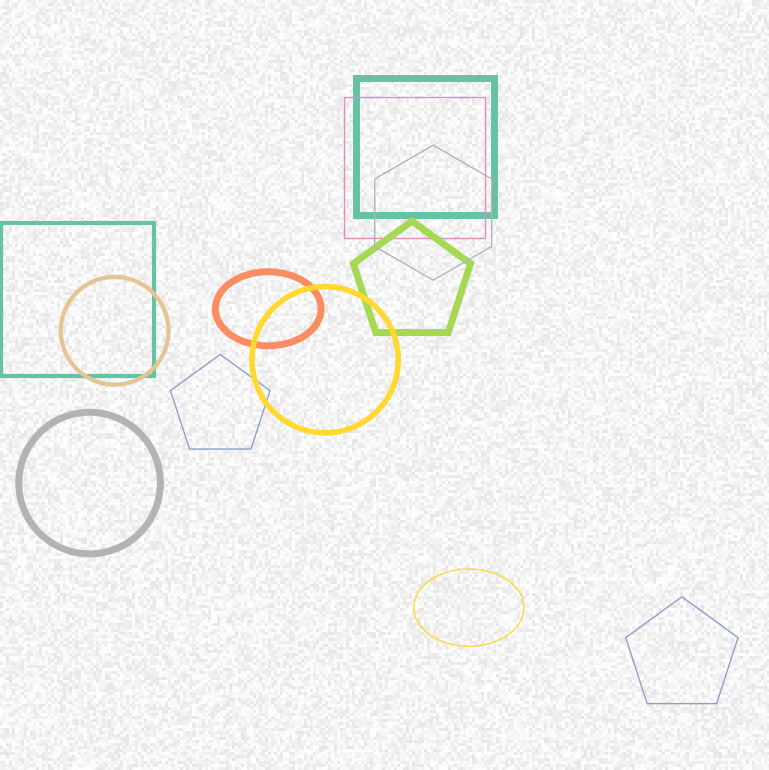[{"shape": "square", "thickness": 2.5, "radius": 0.45, "center": [0.552, 0.81]}, {"shape": "square", "thickness": 1.5, "radius": 0.5, "center": [0.1, 0.612]}, {"shape": "oval", "thickness": 2.5, "radius": 0.34, "center": [0.348, 0.599]}, {"shape": "pentagon", "thickness": 0.5, "radius": 0.38, "center": [0.886, 0.148]}, {"shape": "pentagon", "thickness": 0.5, "radius": 0.34, "center": [0.286, 0.472]}, {"shape": "square", "thickness": 0.5, "radius": 0.46, "center": [0.538, 0.782]}, {"shape": "pentagon", "thickness": 2.5, "radius": 0.4, "center": [0.535, 0.633]}, {"shape": "oval", "thickness": 0.5, "radius": 0.36, "center": [0.609, 0.211]}, {"shape": "circle", "thickness": 2, "radius": 0.48, "center": [0.422, 0.533]}, {"shape": "circle", "thickness": 1.5, "radius": 0.35, "center": [0.149, 0.57]}, {"shape": "circle", "thickness": 2.5, "radius": 0.46, "center": [0.116, 0.373]}, {"shape": "hexagon", "thickness": 0.5, "radius": 0.44, "center": [0.563, 0.724]}]